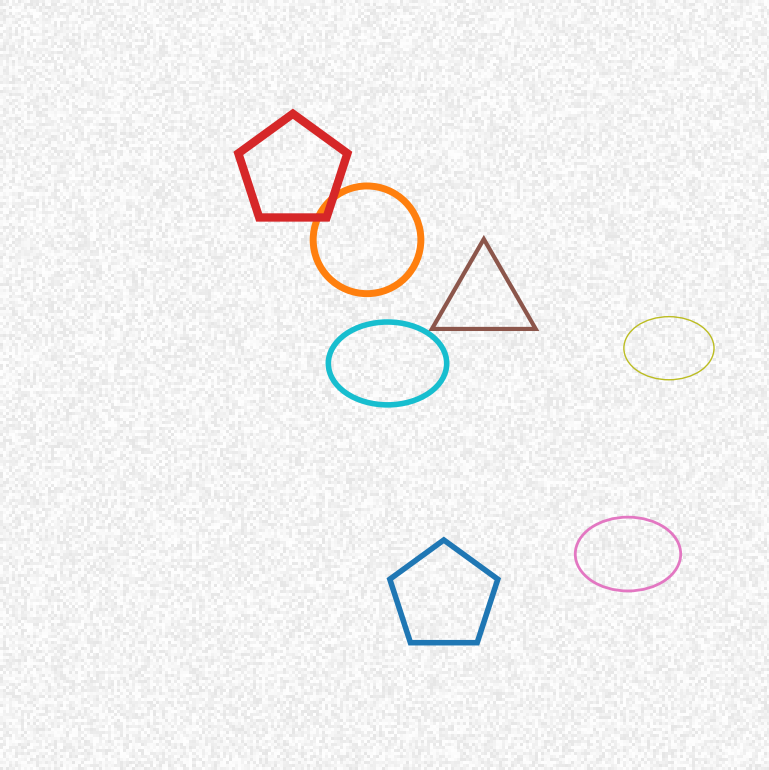[{"shape": "pentagon", "thickness": 2, "radius": 0.37, "center": [0.576, 0.225]}, {"shape": "circle", "thickness": 2.5, "radius": 0.35, "center": [0.477, 0.689]}, {"shape": "pentagon", "thickness": 3, "radius": 0.37, "center": [0.38, 0.778]}, {"shape": "triangle", "thickness": 1.5, "radius": 0.39, "center": [0.628, 0.612]}, {"shape": "oval", "thickness": 1, "radius": 0.34, "center": [0.816, 0.28]}, {"shape": "oval", "thickness": 0.5, "radius": 0.29, "center": [0.869, 0.548]}, {"shape": "oval", "thickness": 2, "radius": 0.38, "center": [0.503, 0.528]}]